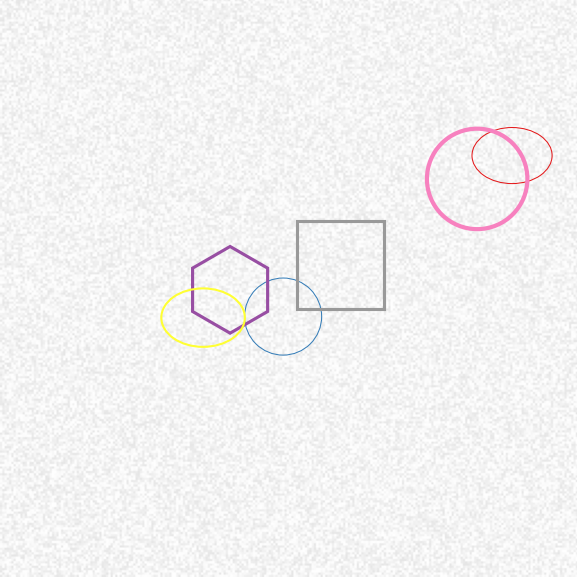[{"shape": "oval", "thickness": 0.5, "radius": 0.35, "center": [0.887, 0.73]}, {"shape": "circle", "thickness": 0.5, "radius": 0.33, "center": [0.49, 0.451]}, {"shape": "hexagon", "thickness": 1.5, "radius": 0.38, "center": [0.398, 0.497]}, {"shape": "oval", "thickness": 1, "radius": 0.36, "center": [0.352, 0.449]}, {"shape": "circle", "thickness": 2, "radius": 0.43, "center": [0.826, 0.689]}, {"shape": "square", "thickness": 1.5, "radius": 0.38, "center": [0.59, 0.541]}]